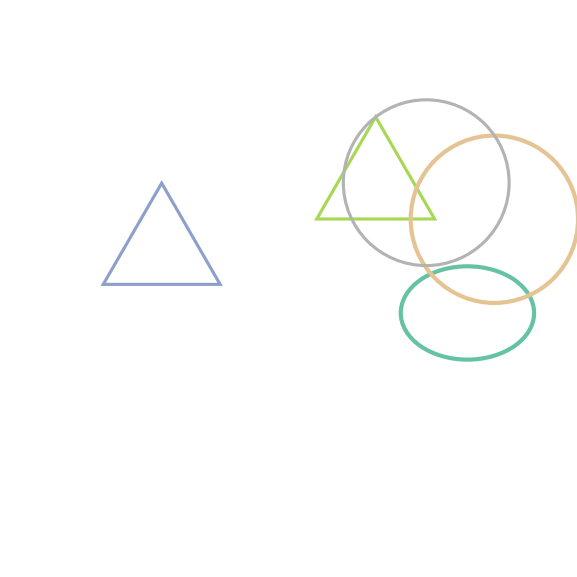[{"shape": "oval", "thickness": 2, "radius": 0.58, "center": [0.809, 0.457]}, {"shape": "triangle", "thickness": 1.5, "radius": 0.58, "center": [0.28, 0.565]}, {"shape": "triangle", "thickness": 1.5, "radius": 0.59, "center": [0.65, 0.679]}, {"shape": "circle", "thickness": 2, "radius": 0.72, "center": [0.856, 0.619]}, {"shape": "circle", "thickness": 1.5, "radius": 0.72, "center": [0.738, 0.683]}]